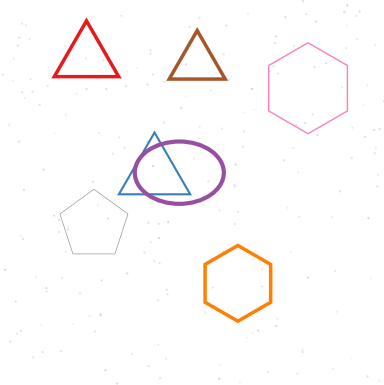[{"shape": "triangle", "thickness": 2.5, "radius": 0.48, "center": [0.225, 0.849]}, {"shape": "triangle", "thickness": 1.5, "radius": 0.53, "center": [0.401, 0.549]}, {"shape": "oval", "thickness": 3, "radius": 0.58, "center": [0.466, 0.551]}, {"shape": "hexagon", "thickness": 2.5, "radius": 0.49, "center": [0.618, 0.264]}, {"shape": "triangle", "thickness": 2.5, "radius": 0.42, "center": [0.512, 0.837]}, {"shape": "hexagon", "thickness": 1, "radius": 0.59, "center": [0.8, 0.771]}, {"shape": "pentagon", "thickness": 0.5, "radius": 0.46, "center": [0.244, 0.416]}]